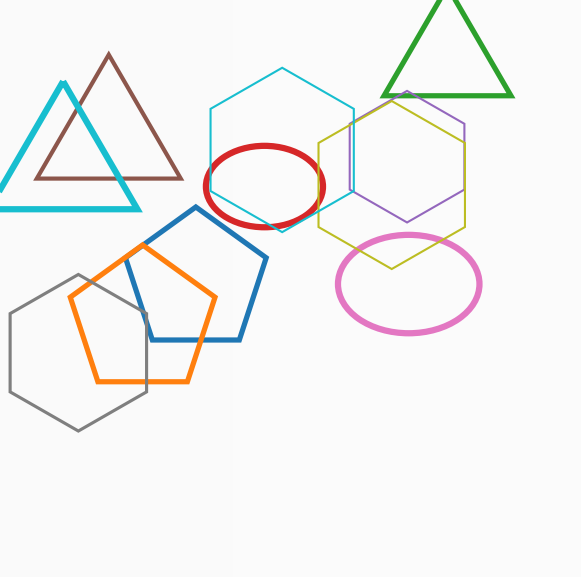[{"shape": "pentagon", "thickness": 2.5, "radius": 0.64, "center": [0.337, 0.513]}, {"shape": "pentagon", "thickness": 2.5, "radius": 0.65, "center": [0.245, 0.444]}, {"shape": "triangle", "thickness": 2.5, "radius": 0.63, "center": [0.77, 0.896]}, {"shape": "oval", "thickness": 3, "radius": 0.5, "center": [0.455, 0.676]}, {"shape": "hexagon", "thickness": 1, "radius": 0.57, "center": [0.7, 0.728]}, {"shape": "triangle", "thickness": 2, "radius": 0.72, "center": [0.187, 0.761]}, {"shape": "oval", "thickness": 3, "radius": 0.61, "center": [0.703, 0.507]}, {"shape": "hexagon", "thickness": 1.5, "radius": 0.68, "center": [0.135, 0.388]}, {"shape": "hexagon", "thickness": 1, "radius": 0.73, "center": [0.674, 0.679]}, {"shape": "hexagon", "thickness": 1, "radius": 0.71, "center": [0.485, 0.739]}, {"shape": "triangle", "thickness": 3, "radius": 0.74, "center": [0.109, 0.711]}]